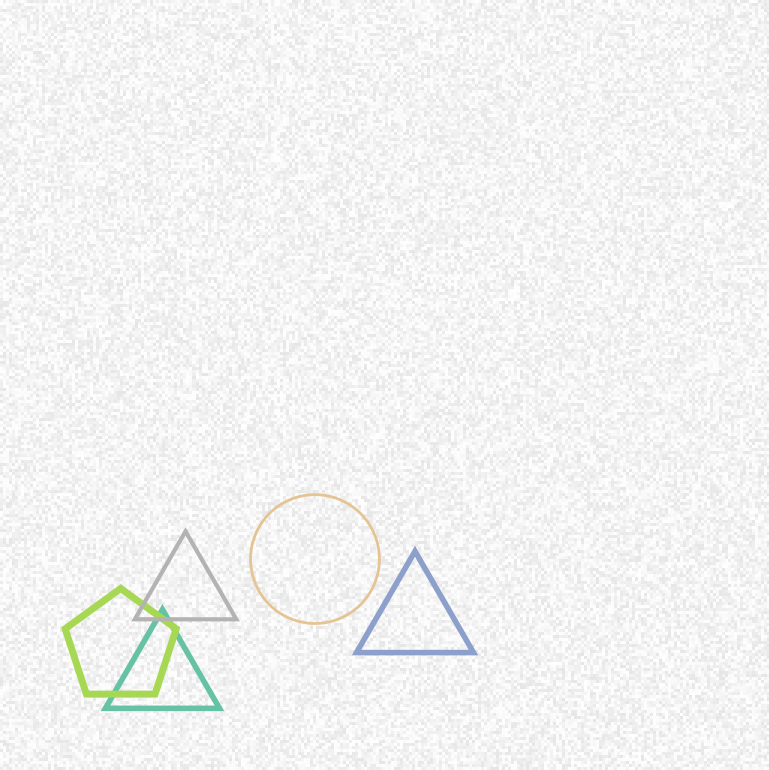[{"shape": "triangle", "thickness": 2, "radius": 0.43, "center": [0.211, 0.123]}, {"shape": "triangle", "thickness": 2, "radius": 0.44, "center": [0.539, 0.196]}, {"shape": "pentagon", "thickness": 2.5, "radius": 0.38, "center": [0.157, 0.16]}, {"shape": "circle", "thickness": 1, "radius": 0.42, "center": [0.409, 0.274]}, {"shape": "triangle", "thickness": 1.5, "radius": 0.38, "center": [0.241, 0.234]}]